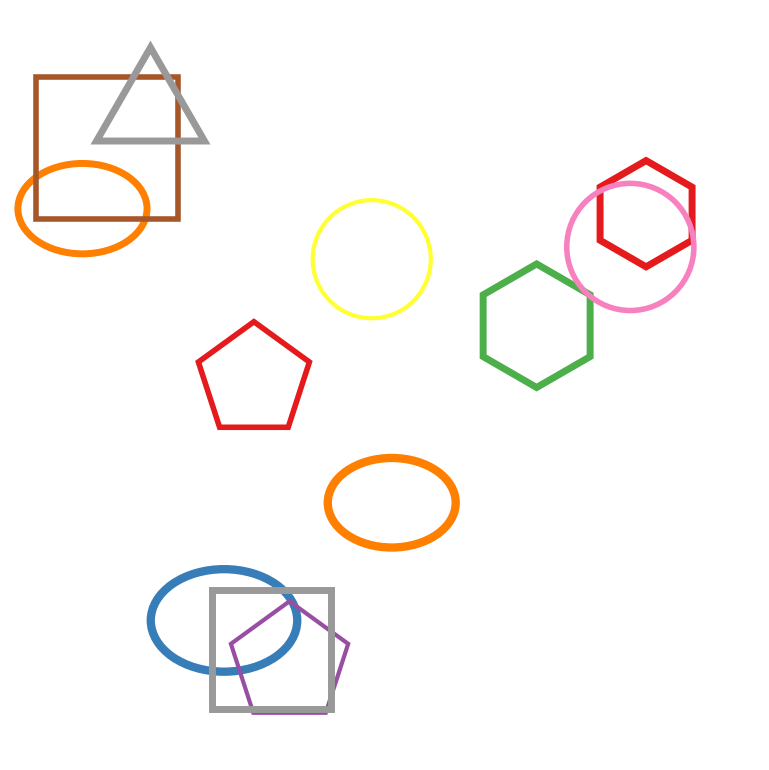[{"shape": "hexagon", "thickness": 2.5, "radius": 0.34, "center": [0.839, 0.722]}, {"shape": "pentagon", "thickness": 2, "radius": 0.38, "center": [0.33, 0.506]}, {"shape": "oval", "thickness": 3, "radius": 0.48, "center": [0.291, 0.194]}, {"shape": "hexagon", "thickness": 2.5, "radius": 0.4, "center": [0.697, 0.577]}, {"shape": "pentagon", "thickness": 1.5, "radius": 0.4, "center": [0.376, 0.139]}, {"shape": "oval", "thickness": 2.5, "radius": 0.42, "center": [0.107, 0.729]}, {"shape": "oval", "thickness": 3, "radius": 0.42, "center": [0.509, 0.347]}, {"shape": "circle", "thickness": 1.5, "radius": 0.38, "center": [0.483, 0.663]}, {"shape": "square", "thickness": 2, "radius": 0.46, "center": [0.139, 0.808]}, {"shape": "circle", "thickness": 2, "radius": 0.41, "center": [0.819, 0.679]}, {"shape": "square", "thickness": 2.5, "radius": 0.39, "center": [0.353, 0.156]}, {"shape": "triangle", "thickness": 2.5, "radius": 0.4, "center": [0.195, 0.857]}]